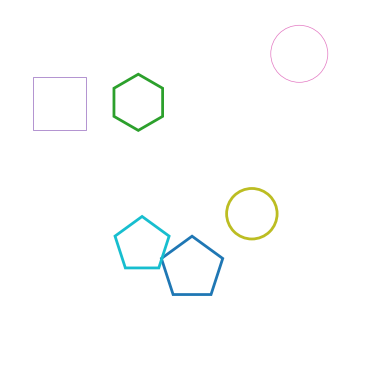[{"shape": "pentagon", "thickness": 2, "radius": 0.42, "center": [0.499, 0.303]}, {"shape": "hexagon", "thickness": 2, "radius": 0.36, "center": [0.359, 0.734]}, {"shape": "square", "thickness": 0.5, "radius": 0.34, "center": [0.154, 0.731]}, {"shape": "circle", "thickness": 0.5, "radius": 0.37, "center": [0.777, 0.86]}, {"shape": "circle", "thickness": 2, "radius": 0.33, "center": [0.654, 0.445]}, {"shape": "pentagon", "thickness": 2, "radius": 0.37, "center": [0.369, 0.364]}]